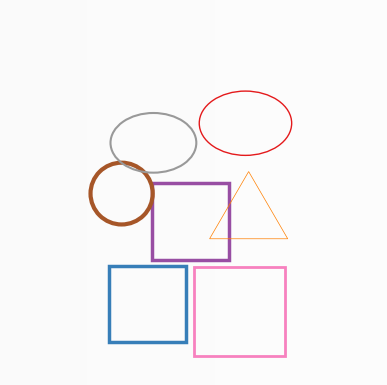[{"shape": "oval", "thickness": 1, "radius": 0.6, "center": [0.633, 0.68]}, {"shape": "square", "thickness": 2.5, "radius": 0.49, "center": [0.381, 0.211]}, {"shape": "square", "thickness": 2.5, "radius": 0.5, "center": [0.492, 0.425]}, {"shape": "triangle", "thickness": 0.5, "radius": 0.58, "center": [0.642, 0.438]}, {"shape": "circle", "thickness": 3, "radius": 0.4, "center": [0.314, 0.497]}, {"shape": "square", "thickness": 2, "radius": 0.58, "center": [0.618, 0.191]}, {"shape": "oval", "thickness": 1.5, "radius": 0.55, "center": [0.396, 0.629]}]